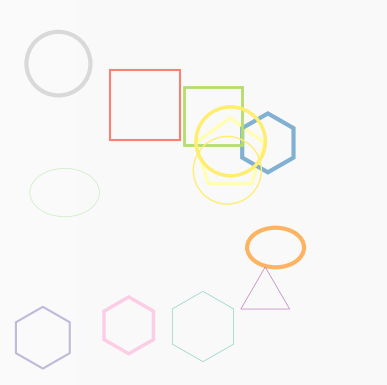[{"shape": "hexagon", "thickness": 0.5, "radius": 0.46, "center": [0.524, 0.152]}, {"shape": "pentagon", "thickness": 2.5, "radius": 0.47, "center": [0.594, 0.599]}, {"shape": "hexagon", "thickness": 1.5, "radius": 0.4, "center": [0.111, 0.123]}, {"shape": "square", "thickness": 1.5, "radius": 0.45, "center": [0.375, 0.727]}, {"shape": "hexagon", "thickness": 3, "radius": 0.38, "center": [0.691, 0.629]}, {"shape": "oval", "thickness": 3, "radius": 0.37, "center": [0.711, 0.357]}, {"shape": "square", "thickness": 2, "radius": 0.37, "center": [0.549, 0.698]}, {"shape": "hexagon", "thickness": 2.5, "radius": 0.37, "center": [0.332, 0.155]}, {"shape": "circle", "thickness": 3, "radius": 0.41, "center": [0.151, 0.835]}, {"shape": "triangle", "thickness": 0.5, "radius": 0.36, "center": [0.684, 0.234]}, {"shape": "oval", "thickness": 0.5, "radius": 0.45, "center": [0.167, 0.5]}, {"shape": "circle", "thickness": 1, "radius": 0.44, "center": [0.587, 0.558]}, {"shape": "circle", "thickness": 2.5, "radius": 0.45, "center": [0.595, 0.633]}]